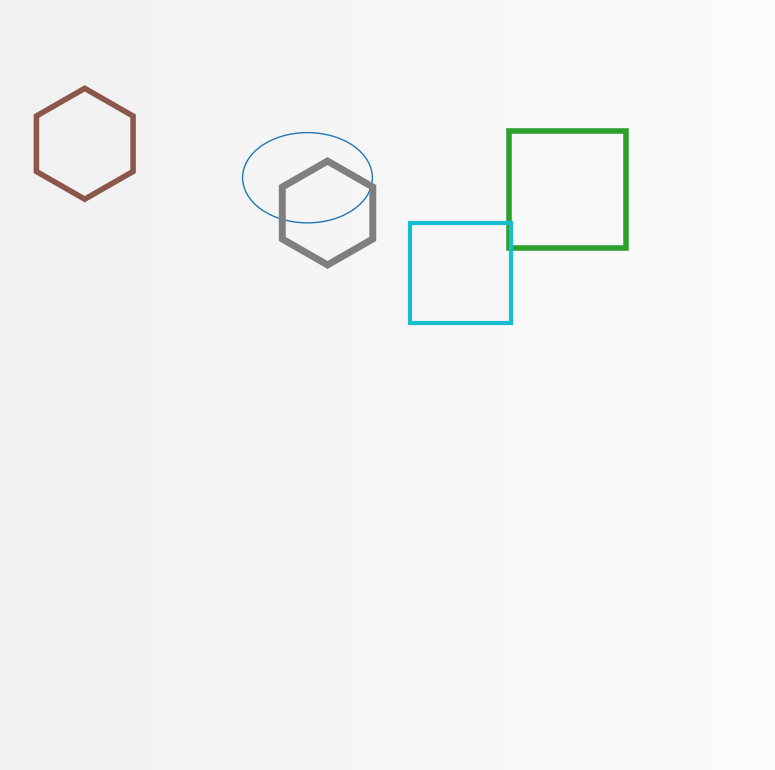[{"shape": "oval", "thickness": 0.5, "radius": 0.42, "center": [0.397, 0.769]}, {"shape": "square", "thickness": 2, "radius": 0.38, "center": [0.732, 0.754]}, {"shape": "hexagon", "thickness": 2, "radius": 0.36, "center": [0.109, 0.813]}, {"shape": "hexagon", "thickness": 2.5, "radius": 0.34, "center": [0.423, 0.723]}, {"shape": "square", "thickness": 1.5, "radius": 0.33, "center": [0.594, 0.646]}]